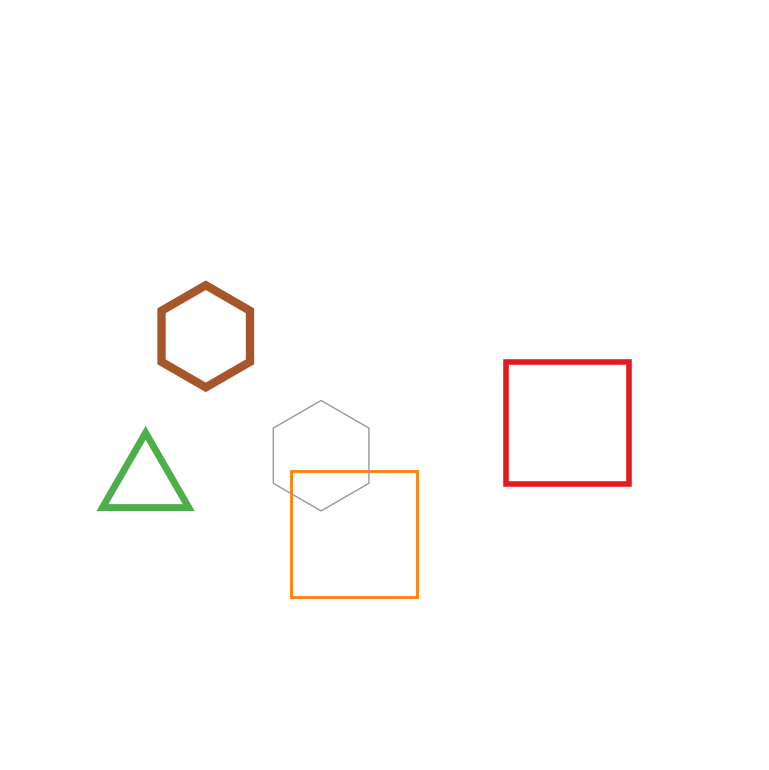[{"shape": "square", "thickness": 2, "radius": 0.4, "center": [0.737, 0.451]}, {"shape": "triangle", "thickness": 2.5, "radius": 0.32, "center": [0.189, 0.373]}, {"shape": "square", "thickness": 1, "radius": 0.41, "center": [0.46, 0.306]}, {"shape": "hexagon", "thickness": 3, "radius": 0.33, "center": [0.267, 0.563]}, {"shape": "hexagon", "thickness": 0.5, "radius": 0.36, "center": [0.417, 0.408]}]